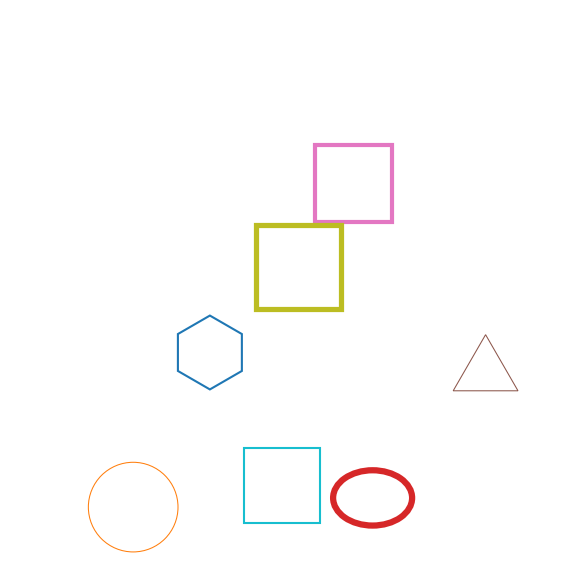[{"shape": "hexagon", "thickness": 1, "radius": 0.32, "center": [0.363, 0.389]}, {"shape": "circle", "thickness": 0.5, "radius": 0.39, "center": [0.231, 0.121]}, {"shape": "oval", "thickness": 3, "radius": 0.34, "center": [0.645, 0.137]}, {"shape": "triangle", "thickness": 0.5, "radius": 0.32, "center": [0.841, 0.355]}, {"shape": "square", "thickness": 2, "radius": 0.33, "center": [0.613, 0.681]}, {"shape": "square", "thickness": 2.5, "radius": 0.37, "center": [0.517, 0.536]}, {"shape": "square", "thickness": 1, "radius": 0.33, "center": [0.488, 0.159]}]